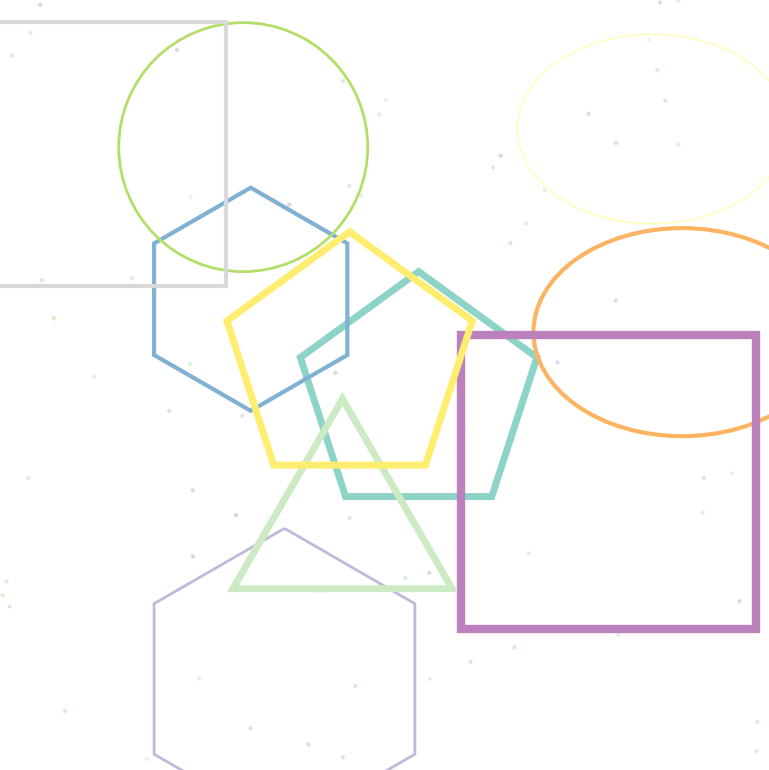[{"shape": "pentagon", "thickness": 2.5, "radius": 0.81, "center": [0.544, 0.486]}, {"shape": "oval", "thickness": 0.5, "radius": 0.88, "center": [0.847, 0.832]}, {"shape": "hexagon", "thickness": 1, "radius": 0.98, "center": [0.369, 0.118]}, {"shape": "hexagon", "thickness": 1.5, "radius": 0.72, "center": [0.326, 0.611]}, {"shape": "oval", "thickness": 1.5, "radius": 0.97, "center": [0.886, 0.569]}, {"shape": "circle", "thickness": 1, "radius": 0.81, "center": [0.316, 0.809]}, {"shape": "square", "thickness": 1.5, "radius": 0.86, "center": [0.121, 0.8]}, {"shape": "square", "thickness": 3, "radius": 0.96, "center": [0.79, 0.374]}, {"shape": "triangle", "thickness": 2.5, "radius": 0.82, "center": [0.445, 0.318]}, {"shape": "pentagon", "thickness": 2.5, "radius": 0.84, "center": [0.454, 0.531]}]